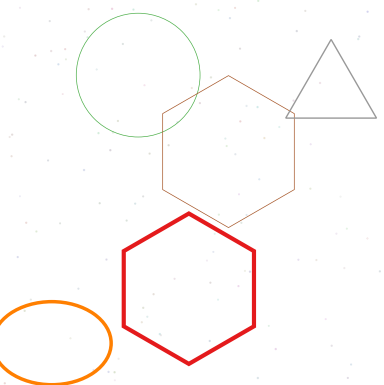[{"shape": "hexagon", "thickness": 3, "radius": 0.98, "center": [0.491, 0.25]}, {"shape": "circle", "thickness": 0.5, "radius": 0.8, "center": [0.359, 0.805]}, {"shape": "oval", "thickness": 2.5, "radius": 0.77, "center": [0.135, 0.109]}, {"shape": "hexagon", "thickness": 0.5, "radius": 0.99, "center": [0.593, 0.606]}, {"shape": "triangle", "thickness": 1, "radius": 0.68, "center": [0.86, 0.761]}]